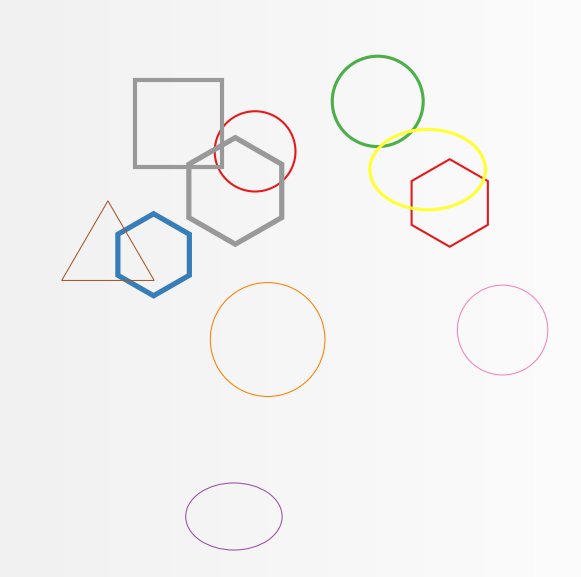[{"shape": "hexagon", "thickness": 1, "radius": 0.38, "center": [0.774, 0.648]}, {"shape": "circle", "thickness": 1, "radius": 0.35, "center": [0.439, 0.737]}, {"shape": "hexagon", "thickness": 2.5, "radius": 0.35, "center": [0.264, 0.558]}, {"shape": "circle", "thickness": 1.5, "radius": 0.39, "center": [0.65, 0.824]}, {"shape": "oval", "thickness": 0.5, "radius": 0.41, "center": [0.402, 0.105]}, {"shape": "circle", "thickness": 0.5, "radius": 0.49, "center": [0.46, 0.411]}, {"shape": "oval", "thickness": 1.5, "radius": 0.5, "center": [0.736, 0.706]}, {"shape": "triangle", "thickness": 0.5, "radius": 0.46, "center": [0.186, 0.559]}, {"shape": "circle", "thickness": 0.5, "radius": 0.39, "center": [0.865, 0.428]}, {"shape": "square", "thickness": 2, "radius": 0.38, "center": [0.307, 0.785]}, {"shape": "hexagon", "thickness": 2.5, "radius": 0.46, "center": [0.405, 0.669]}]